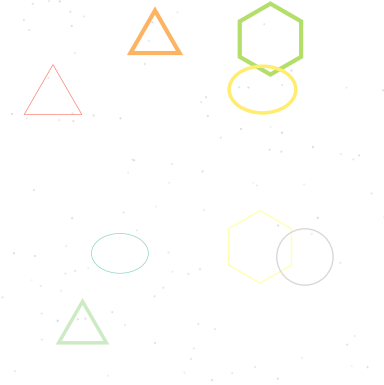[{"shape": "oval", "thickness": 0.5, "radius": 0.37, "center": [0.311, 0.342]}, {"shape": "hexagon", "thickness": 1, "radius": 0.47, "center": [0.676, 0.359]}, {"shape": "triangle", "thickness": 0.5, "radius": 0.43, "center": [0.138, 0.746]}, {"shape": "triangle", "thickness": 3, "radius": 0.37, "center": [0.403, 0.899]}, {"shape": "hexagon", "thickness": 3, "radius": 0.46, "center": [0.702, 0.898]}, {"shape": "circle", "thickness": 1, "radius": 0.37, "center": [0.792, 0.333]}, {"shape": "triangle", "thickness": 2.5, "radius": 0.36, "center": [0.214, 0.145]}, {"shape": "oval", "thickness": 2.5, "radius": 0.43, "center": [0.682, 0.767]}]